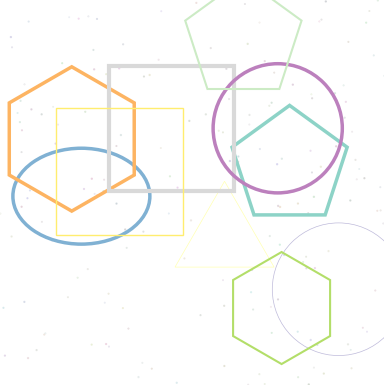[{"shape": "pentagon", "thickness": 2.5, "radius": 0.79, "center": [0.752, 0.569]}, {"shape": "triangle", "thickness": 0.5, "radius": 0.74, "center": [0.583, 0.381]}, {"shape": "circle", "thickness": 0.5, "radius": 0.86, "center": [0.88, 0.249]}, {"shape": "oval", "thickness": 2.5, "radius": 0.89, "center": [0.211, 0.49]}, {"shape": "hexagon", "thickness": 2.5, "radius": 0.94, "center": [0.186, 0.639]}, {"shape": "hexagon", "thickness": 1.5, "radius": 0.73, "center": [0.731, 0.2]}, {"shape": "square", "thickness": 3, "radius": 0.81, "center": [0.445, 0.667]}, {"shape": "circle", "thickness": 2.5, "radius": 0.84, "center": [0.721, 0.667]}, {"shape": "pentagon", "thickness": 1.5, "radius": 0.79, "center": [0.632, 0.897]}, {"shape": "square", "thickness": 1, "radius": 0.83, "center": [0.31, 0.554]}]